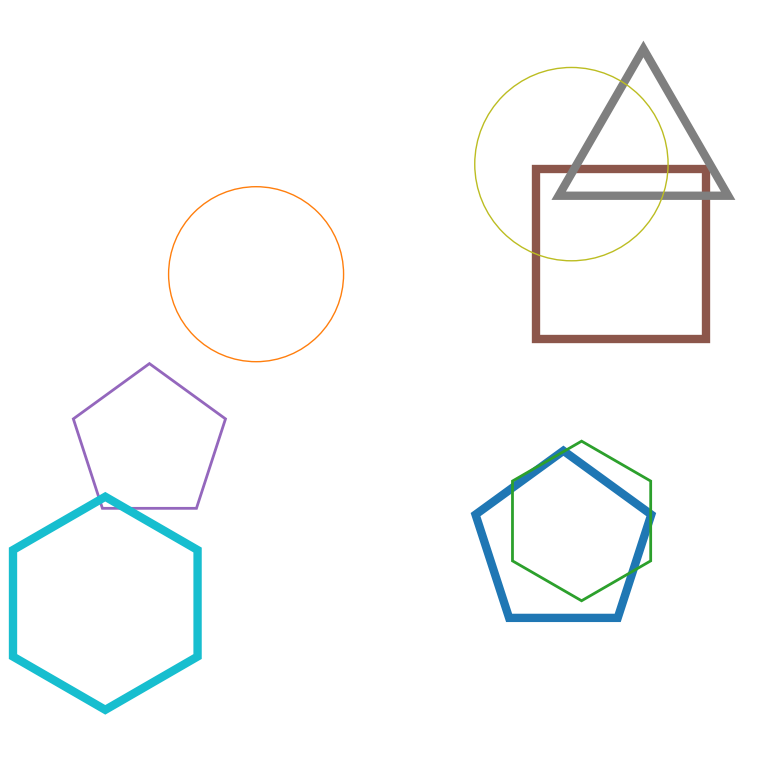[{"shape": "pentagon", "thickness": 3, "radius": 0.6, "center": [0.732, 0.295]}, {"shape": "circle", "thickness": 0.5, "radius": 0.57, "center": [0.333, 0.644]}, {"shape": "hexagon", "thickness": 1, "radius": 0.52, "center": [0.755, 0.323]}, {"shape": "pentagon", "thickness": 1, "radius": 0.52, "center": [0.194, 0.424]}, {"shape": "square", "thickness": 3, "radius": 0.55, "center": [0.807, 0.67]}, {"shape": "triangle", "thickness": 3, "radius": 0.64, "center": [0.836, 0.809]}, {"shape": "circle", "thickness": 0.5, "radius": 0.63, "center": [0.742, 0.787]}, {"shape": "hexagon", "thickness": 3, "radius": 0.69, "center": [0.137, 0.217]}]